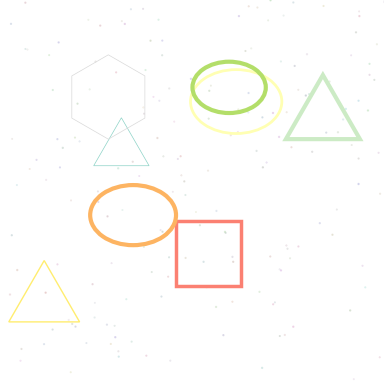[{"shape": "triangle", "thickness": 0.5, "radius": 0.42, "center": [0.315, 0.611]}, {"shape": "oval", "thickness": 2, "radius": 0.59, "center": [0.613, 0.736]}, {"shape": "square", "thickness": 2.5, "radius": 0.42, "center": [0.54, 0.343]}, {"shape": "oval", "thickness": 3, "radius": 0.56, "center": [0.346, 0.441]}, {"shape": "oval", "thickness": 3, "radius": 0.48, "center": [0.595, 0.773]}, {"shape": "hexagon", "thickness": 0.5, "radius": 0.55, "center": [0.281, 0.748]}, {"shape": "triangle", "thickness": 3, "radius": 0.55, "center": [0.839, 0.694]}, {"shape": "triangle", "thickness": 1, "radius": 0.53, "center": [0.115, 0.217]}]